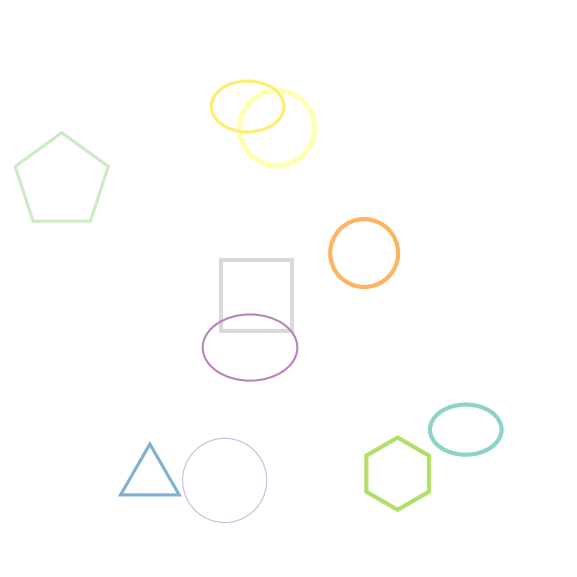[{"shape": "oval", "thickness": 2, "radius": 0.31, "center": [0.807, 0.255]}, {"shape": "circle", "thickness": 2.5, "radius": 0.33, "center": [0.48, 0.777]}, {"shape": "circle", "thickness": 0.5, "radius": 0.36, "center": [0.389, 0.167]}, {"shape": "triangle", "thickness": 1.5, "radius": 0.29, "center": [0.26, 0.171]}, {"shape": "circle", "thickness": 2, "radius": 0.29, "center": [0.631, 0.561]}, {"shape": "hexagon", "thickness": 2, "radius": 0.31, "center": [0.689, 0.179]}, {"shape": "square", "thickness": 2, "radius": 0.31, "center": [0.445, 0.488]}, {"shape": "oval", "thickness": 1, "radius": 0.41, "center": [0.433, 0.397]}, {"shape": "pentagon", "thickness": 1.5, "radius": 0.42, "center": [0.107, 0.685]}, {"shape": "oval", "thickness": 1.5, "radius": 0.31, "center": [0.429, 0.815]}]